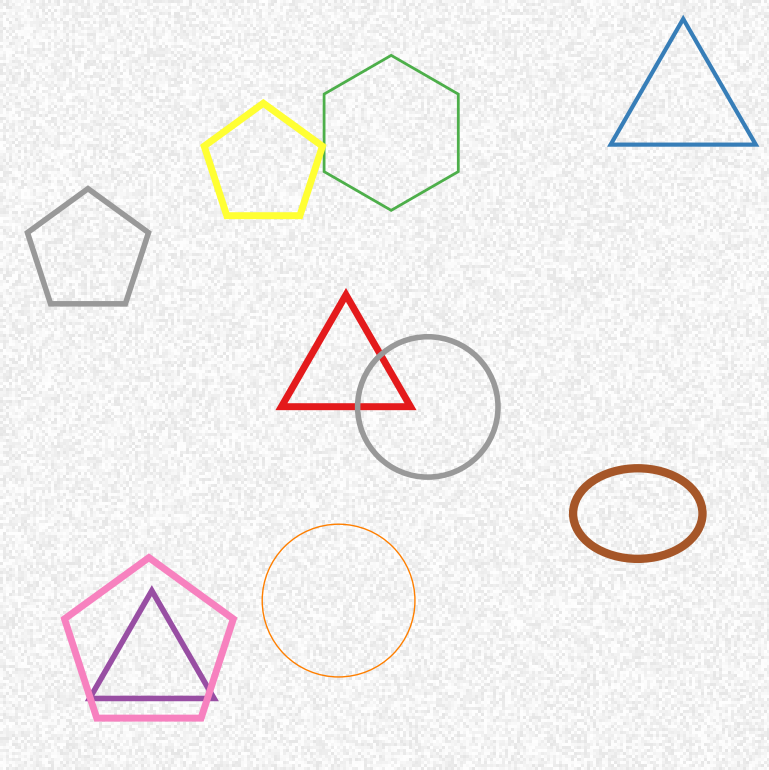[{"shape": "triangle", "thickness": 2.5, "radius": 0.48, "center": [0.449, 0.52]}, {"shape": "triangle", "thickness": 1.5, "radius": 0.54, "center": [0.887, 0.867]}, {"shape": "hexagon", "thickness": 1, "radius": 0.5, "center": [0.508, 0.827]}, {"shape": "triangle", "thickness": 2, "radius": 0.47, "center": [0.197, 0.14]}, {"shape": "circle", "thickness": 0.5, "radius": 0.5, "center": [0.44, 0.22]}, {"shape": "pentagon", "thickness": 2.5, "radius": 0.4, "center": [0.342, 0.785]}, {"shape": "oval", "thickness": 3, "radius": 0.42, "center": [0.828, 0.333]}, {"shape": "pentagon", "thickness": 2.5, "radius": 0.58, "center": [0.193, 0.161]}, {"shape": "pentagon", "thickness": 2, "radius": 0.41, "center": [0.114, 0.672]}, {"shape": "circle", "thickness": 2, "radius": 0.46, "center": [0.556, 0.472]}]